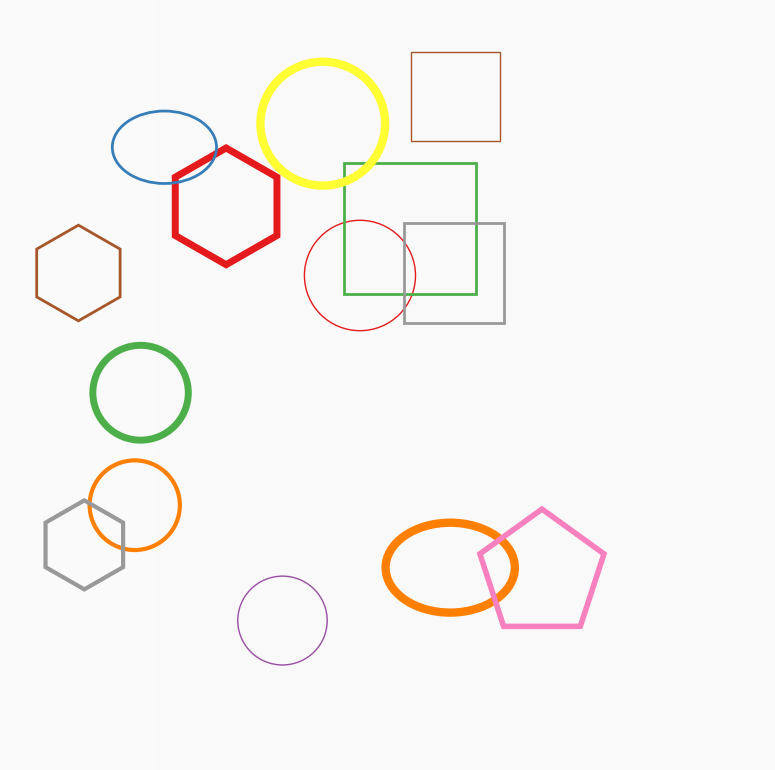[{"shape": "hexagon", "thickness": 2.5, "radius": 0.38, "center": [0.292, 0.732]}, {"shape": "circle", "thickness": 0.5, "radius": 0.36, "center": [0.464, 0.642]}, {"shape": "oval", "thickness": 1, "radius": 0.34, "center": [0.212, 0.809]}, {"shape": "circle", "thickness": 2.5, "radius": 0.31, "center": [0.181, 0.49]}, {"shape": "square", "thickness": 1, "radius": 0.43, "center": [0.529, 0.703]}, {"shape": "circle", "thickness": 0.5, "radius": 0.29, "center": [0.365, 0.194]}, {"shape": "circle", "thickness": 1.5, "radius": 0.29, "center": [0.174, 0.344]}, {"shape": "oval", "thickness": 3, "radius": 0.42, "center": [0.581, 0.263]}, {"shape": "circle", "thickness": 3, "radius": 0.4, "center": [0.416, 0.839]}, {"shape": "hexagon", "thickness": 1, "radius": 0.31, "center": [0.101, 0.645]}, {"shape": "square", "thickness": 0.5, "radius": 0.29, "center": [0.588, 0.875]}, {"shape": "pentagon", "thickness": 2, "radius": 0.42, "center": [0.699, 0.255]}, {"shape": "square", "thickness": 1, "radius": 0.32, "center": [0.586, 0.645]}, {"shape": "hexagon", "thickness": 1.5, "radius": 0.29, "center": [0.109, 0.292]}]